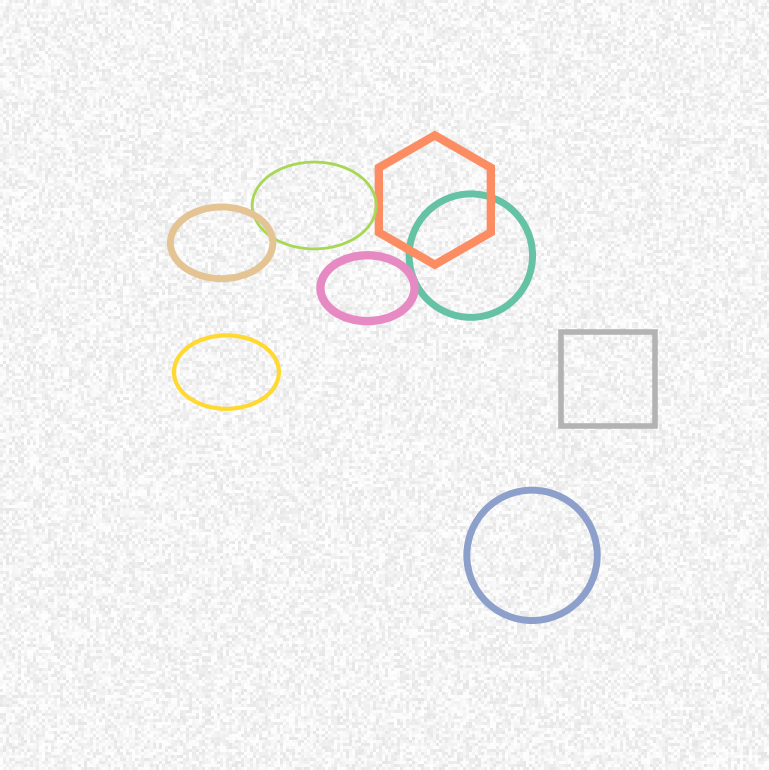[{"shape": "circle", "thickness": 2.5, "radius": 0.4, "center": [0.611, 0.668]}, {"shape": "hexagon", "thickness": 3, "radius": 0.42, "center": [0.565, 0.74]}, {"shape": "circle", "thickness": 2.5, "radius": 0.42, "center": [0.691, 0.279]}, {"shape": "oval", "thickness": 3, "radius": 0.31, "center": [0.477, 0.626]}, {"shape": "oval", "thickness": 1, "radius": 0.4, "center": [0.408, 0.733]}, {"shape": "oval", "thickness": 1.5, "radius": 0.34, "center": [0.294, 0.517]}, {"shape": "oval", "thickness": 2.5, "radius": 0.33, "center": [0.288, 0.685]}, {"shape": "square", "thickness": 2, "radius": 0.31, "center": [0.789, 0.508]}]